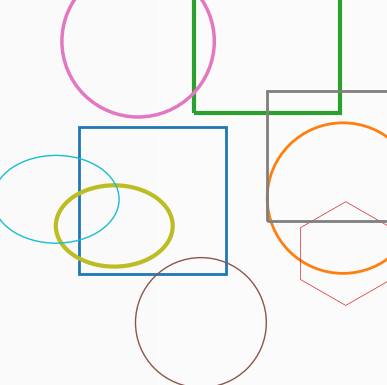[{"shape": "square", "thickness": 2, "radius": 0.95, "center": [0.394, 0.479]}, {"shape": "circle", "thickness": 2, "radius": 0.98, "center": [0.885, 0.485]}, {"shape": "square", "thickness": 3, "radius": 0.94, "center": [0.689, 0.896]}, {"shape": "hexagon", "thickness": 0.5, "radius": 0.67, "center": [0.892, 0.341]}, {"shape": "circle", "thickness": 1, "radius": 0.84, "center": [0.518, 0.162]}, {"shape": "circle", "thickness": 2.5, "radius": 0.98, "center": [0.356, 0.893]}, {"shape": "square", "thickness": 2, "radius": 0.84, "center": [0.858, 0.595]}, {"shape": "oval", "thickness": 3, "radius": 0.75, "center": [0.295, 0.413]}, {"shape": "oval", "thickness": 1, "radius": 0.81, "center": [0.145, 0.482]}]